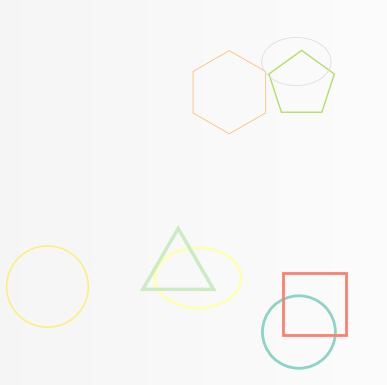[{"shape": "circle", "thickness": 2, "radius": 0.47, "center": [0.771, 0.138]}, {"shape": "oval", "thickness": 2, "radius": 0.56, "center": [0.511, 0.278]}, {"shape": "square", "thickness": 2, "radius": 0.41, "center": [0.812, 0.21]}, {"shape": "hexagon", "thickness": 0.5, "radius": 0.54, "center": [0.592, 0.76]}, {"shape": "pentagon", "thickness": 1, "radius": 0.44, "center": [0.778, 0.78]}, {"shape": "oval", "thickness": 0.5, "radius": 0.45, "center": [0.765, 0.84]}, {"shape": "triangle", "thickness": 2.5, "radius": 0.53, "center": [0.46, 0.301]}, {"shape": "circle", "thickness": 1, "radius": 0.53, "center": [0.123, 0.256]}]